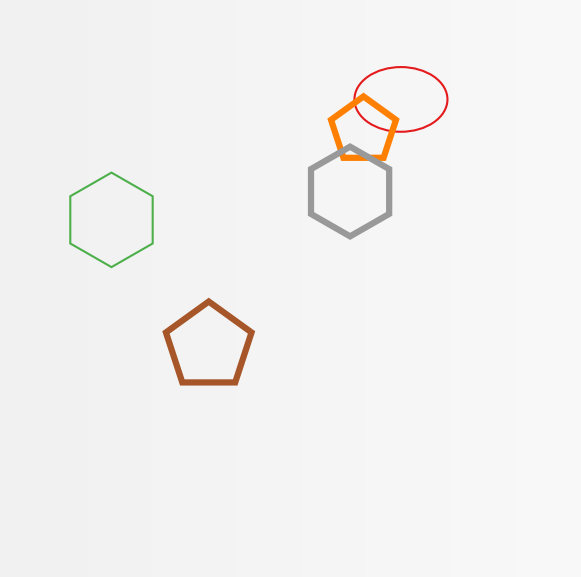[{"shape": "oval", "thickness": 1, "radius": 0.4, "center": [0.69, 0.827]}, {"shape": "hexagon", "thickness": 1, "radius": 0.41, "center": [0.192, 0.618]}, {"shape": "pentagon", "thickness": 3, "radius": 0.29, "center": [0.625, 0.773]}, {"shape": "pentagon", "thickness": 3, "radius": 0.39, "center": [0.359, 0.4]}, {"shape": "hexagon", "thickness": 3, "radius": 0.39, "center": [0.602, 0.668]}]